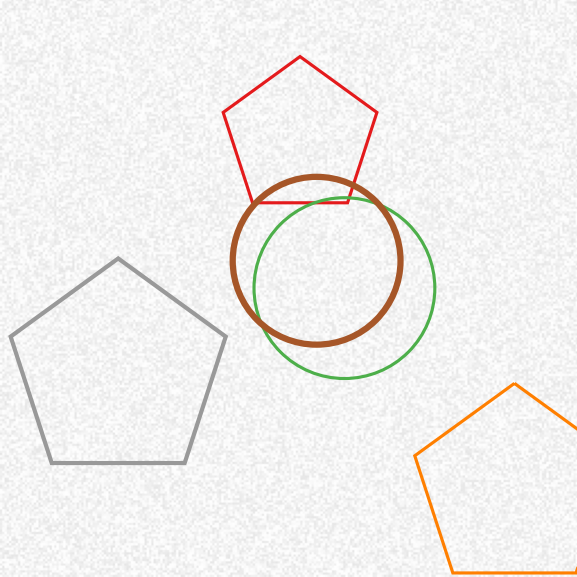[{"shape": "pentagon", "thickness": 1.5, "radius": 0.7, "center": [0.52, 0.761]}, {"shape": "circle", "thickness": 1.5, "radius": 0.78, "center": [0.596, 0.5]}, {"shape": "pentagon", "thickness": 1.5, "radius": 0.91, "center": [0.891, 0.154]}, {"shape": "circle", "thickness": 3, "radius": 0.73, "center": [0.548, 0.548]}, {"shape": "pentagon", "thickness": 2, "radius": 0.98, "center": [0.205, 0.356]}]